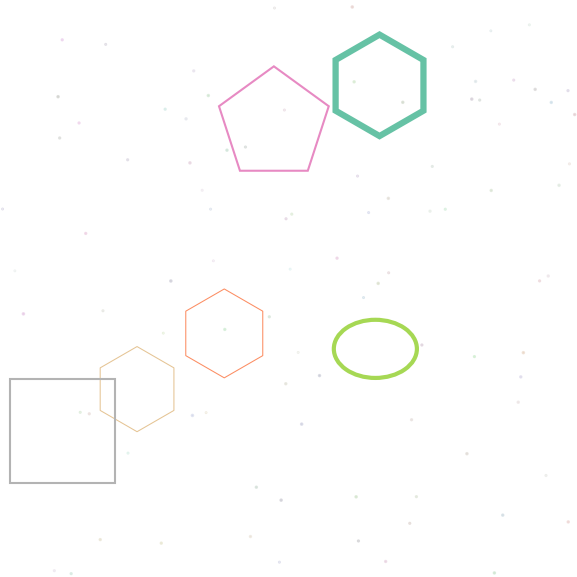[{"shape": "hexagon", "thickness": 3, "radius": 0.44, "center": [0.657, 0.851]}, {"shape": "hexagon", "thickness": 0.5, "radius": 0.38, "center": [0.388, 0.422]}, {"shape": "pentagon", "thickness": 1, "radius": 0.5, "center": [0.474, 0.784]}, {"shape": "oval", "thickness": 2, "radius": 0.36, "center": [0.65, 0.395]}, {"shape": "hexagon", "thickness": 0.5, "radius": 0.37, "center": [0.237, 0.325]}, {"shape": "square", "thickness": 1, "radius": 0.45, "center": [0.109, 0.253]}]